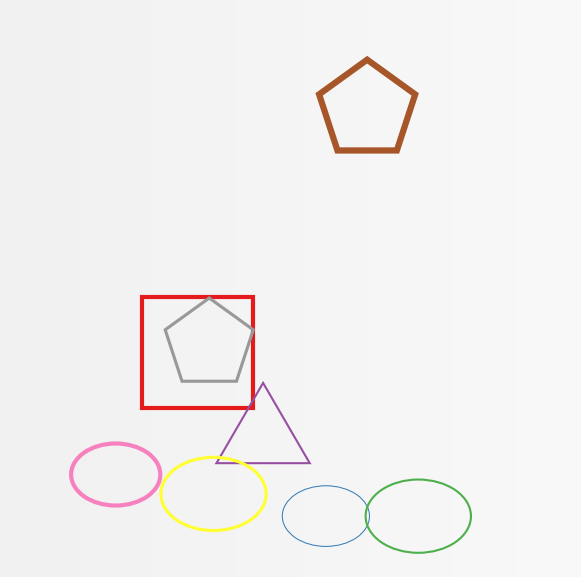[{"shape": "square", "thickness": 2, "radius": 0.48, "center": [0.34, 0.389]}, {"shape": "oval", "thickness": 0.5, "radius": 0.38, "center": [0.561, 0.105]}, {"shape": "oval", "thickness": 1, "radius": 0.45, "center": [0.72, 0.105]}, {"shape": "triangle", "thickness": 1, "radius": 0.46, "center": [0.453, 0.243]}, {"shape": "oval", "thickness": 1.5, "radius": 0.45, "center": [0.367, 0.144]}, {"shape": "pentagon", "thickness": 3, "radius": 0.43, "center": [0.632, 0.809]}, {"shape": "oval", "thickness": 2, "radius": 0.38, "center": [0.199, 0.177]}, {"shape": "pentagon", "thickness": 1.5, "radius": 0.4, "center": [0.36, 0.403]}]